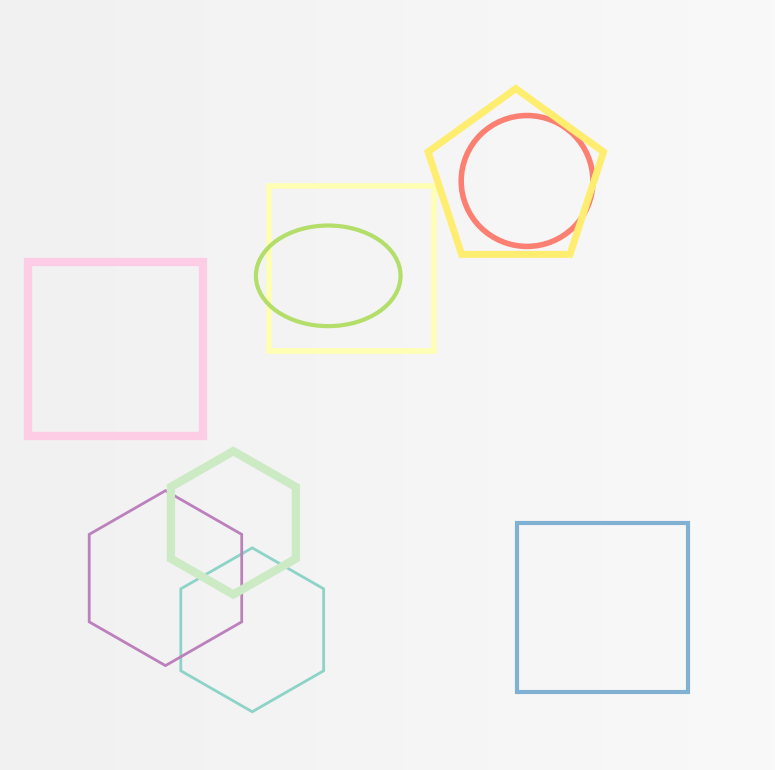[{"shape": "hexagon", "thickness": 1, "radius": 0.53, "center": [0.325, 0.182]}, {"shape": "square", "thickness": 2, "radius": 0.53, "center": [0.454, 0.651]}, {"shape": "circle", "thickness": 2, "radius": 0.42, "center": [0.68, 0.765]}, {"shape": "square", "thickness": 1.5, "radius": 0.55, "center": [0.778, 0.211]}, {"shape": "oval", "thickness": 1.5, "radius": 0.47, "center": [0.424, 0.642]}, {"shape": "square", "thickness": 3, "radius": 0.57, "center": [0.149, 0.547]}, {"shape": "hexagon", "thickness": 1, "radius": 0.57, "center": [0.214, 0.249]}, {"shape": "hexagon", "thickness": 3, "radius": 0.47, "center": [0.301, 0.321]}, {"shape": "pentagon", "thickness": 2.5, "radius": 0.6, "center": [0.666, 0.766]}]